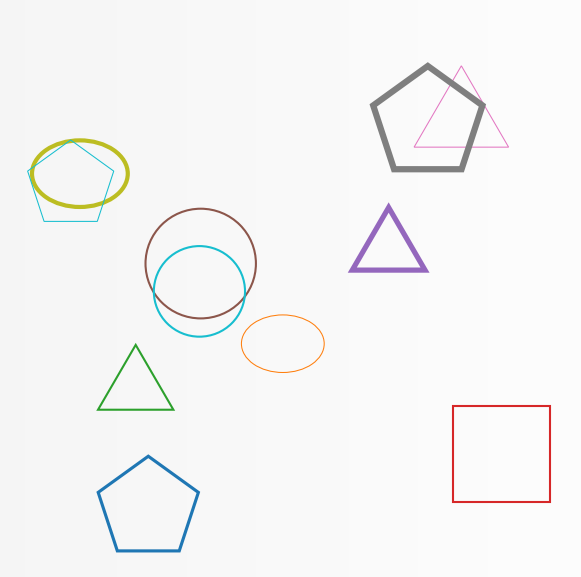[{"shape": "pentagon", "thickness": 1.5, "radius": 0.45, "center": [0.255, 0.118]}, {"shape": "oval", "thickness": 0.5, "radius": 0.36, "center": [0.487, 0.404]}, {"shape": "triangle", "thickness": 1, "radius": 0.37, "center": [0.233, 0.327]}, {"shape": "square", "thickness": 1, "radius": 0.42, "center": [0.862, 0.213]}, {"shape": "triangle", "thickness": 2.5, "radius": 0.36, "center": [0.669, 0.568]}, {"shape": "circle", "thickness": 1, "radius": 0.47, "center": [0.345, 0.543]}, {"shape": "triangle", "thickness": 0.5, "radius": 0.47, "center": [0.794, 0.791]}, {"shape": "pentagon", "thickness": 3, "radius": 0.49, "center": [0.736, 0.786]}, {"shape": "oval", "thickness": 2, "radius": 0.41, "center": [0.137, 0.698]}, {"shape": "circle", "thickness": 1, "radius": 0.39, "center": [0.343, 0.495]}, {"shape": "pentagon", "thickness": 0.5, "radius": 0.39, "center": [0.122, 0.679]}]